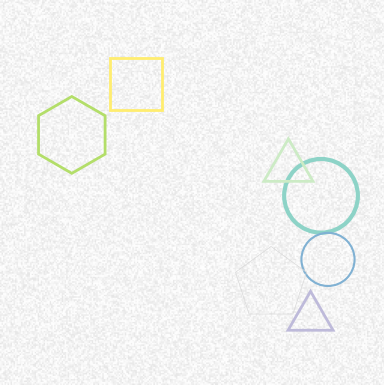[{"shape": "circle", "thickness": 3, "radius": 0.48, "center": [0.834, 0.491]}, {"shape": "triangle", "thickness": 2, "radius": 0.34, "center": [0.807, 0.176]}, {"shape": "circle", "thickness": 1.5, "radius": 0.35, "center": [0.852, 0.326]}, {"shape": "hexagon", "thickness": 2, "radius": 0.5, "center": [0.187, 0.65]}, {"shape": "pentagon", "thickness": 0.5, "radius": 0.49, "center": [0.704, 0.263]}, {"shape": "triangle", "thickness": 2, "radius": 0.37, "center": [0.749, 0.566]}, {"shape": "square", "thickness": 2, "radius": 0.34, "center": [0.354, 0.782]}]